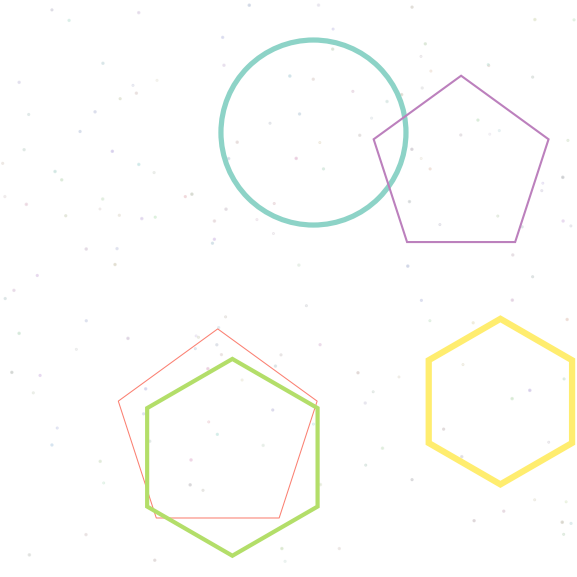[{"shape": "circle", "thickness": 2.5, "radius": 0.8, "center": [0.543, 0.77]}, {"shape": "pentagon", "thickness": 0.5, "radius": 0.91, "center": [0.377, 0.249]}, {"shape": "hexagon", "thickness": 2, "radius": 0.85, "center": [0.402, 0.207]}, {"shape": "pentagon", "thickness": 1, "radius": 0.8, "center": [0.798, 0.709]}, {"shape": "hexagon", "thickness": 3, "radius": 0.72, "center": [0.866, 0.304]}]